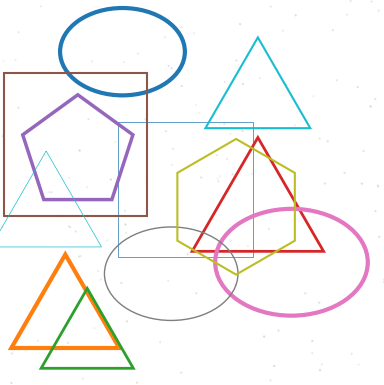[{"shape": "oval", "thickness": 3, "radius": 0.81, "center": [0.318, 0.866]}, {"shape": "square", "thickness": 0.5, "radius": 0.88, "center": [0.483, 0.508]}, {"shape": "triangle", "thickness": 3, "radius": 0.81, "center": [0.17, 0.177]}, {"shape": "triangle", "thickness": 2, "radius": 0.69, "center": [0.227, 0.113]}, {"shape": "triangle", "thickness": 2, "radius": 0.99, "center": [0.67, 0.446]}, {"shape": "pentagon", "thickness": 2.5, "radius": 0.75, "center": [0.202, 0.603]}, {"shape": "square", "thickness": 1.5, "radius": 0.93, "center": [0.195, 0.626]}, {"shape": "oval", "thickness": 3, "radius": 0.99, "center": [0.757, 0.319]}, {"shape": "oval", "thickness": 1, "radius": 0.87, "center": [0.445, 0.289]}, {"shape": "hexagon", "thickness": 1.5, "radius": 0.88, "center": [0.613, 0.463]}, {"shape": "triangle", "thickness": 1.5, "radius": 0.79, "center": [0.67, 0.746]}, {"shape": "triangle", "thickness": 0.5, "radius": 0.83, "center": [0.12, 0.442]}]